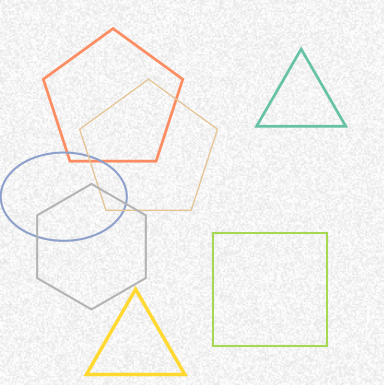[{"shape": "triangle", "thickness": 2, "radius": 0.67, "center": [0.782, 0.739]}, {"shape": "pentagon", "thickness": 2, "radius": 0.95, "center": [0.294, 0.735]}, {"shape": "oval", "thickness": 1.5, "radius": 0.82, "center": [0.166, 0.489]}, {"shape": "square", "thickness": 1.5, "radius": 0.74, "center": [0.702, 0.248]}, {"shape": "triangle", "thickness": 2.5, "radius": 0.74, "center": [0.352, 0.101]}, {"shape": "pentagon", "thickness": 1, "radius": 0.94, "center": [0.386, 0.606]}, {"shape": "hexagon", "thickness": 1.5, "radius": 0.81, "center": [0.238, 0.359]}]